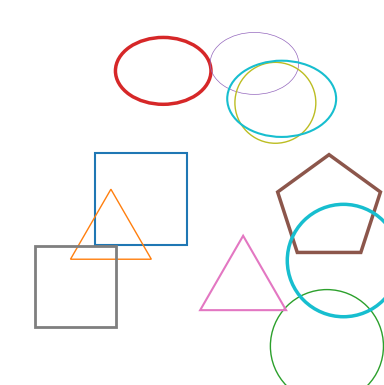[{"shape": "square", "thickness": 1.5, "radius": 0.6, "center": [0.366, 0.484]}, {"shape": "triangle", "thickness": 1, "radius": 0.61, "center": [0.288, 0.387]}, {"shape": "circle", "thickness": 1, "radius": 0.73, "center": [0.849, 0.101]}, {"shape": "oval", "thickness": 2.5, "radius": 0.62, "center": [0.424, 0.816]}, {"shape": "oval", "thickness": 0.5, "radius": 0.57, "center": [0.661, 0.835]}, {"shape": "pentagon", "thickness": 2.5, "radius": 0.7, "center": [0.855, 0.458]}, {"shape": "triangle", "thickness": 1.5, "radius": 0.64, "center": [0.631, 0.259]}, {"shape": "square", "thickness": 2, "radius": 0.52, "center": [0.196, 0.256]}, {"shape": "circle", "thickness": 1, "radius": 0.53, "center": [0.715, 0.733]}, {"shape": "circle", "thickness": 2.5, "radius": 0.73, "center": [0.892, 0.323]}, {"shape": "oval", "thickness": 1.5, "radius": 0.71, "center": [0.732, 0.743]}]